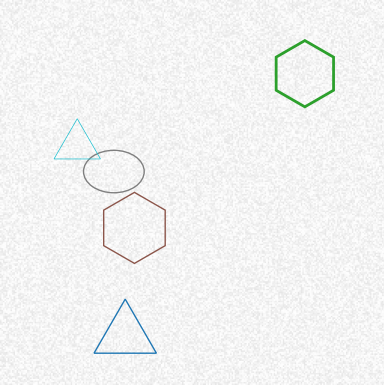[{"shape": "triangle", "thickness": 1, "radius": 0.47, "center": [0.325, 0.129]}, {"shape": "hexagon", "thickness": 2, "radius": 0.43, "center": [0.792, 0.809]}, {"shape": "hexagon", "thickness": 1, "radius": 0.46, "center": [0.349, 0.408]}, {"shape": "oval", "thickness": 1, "radius": 0.39, "center": [0.296, 0.554]}, {"shape": "triangle", "thickness": 0.5, "radius": 0.35, "center": [0.201, 0.622]}]